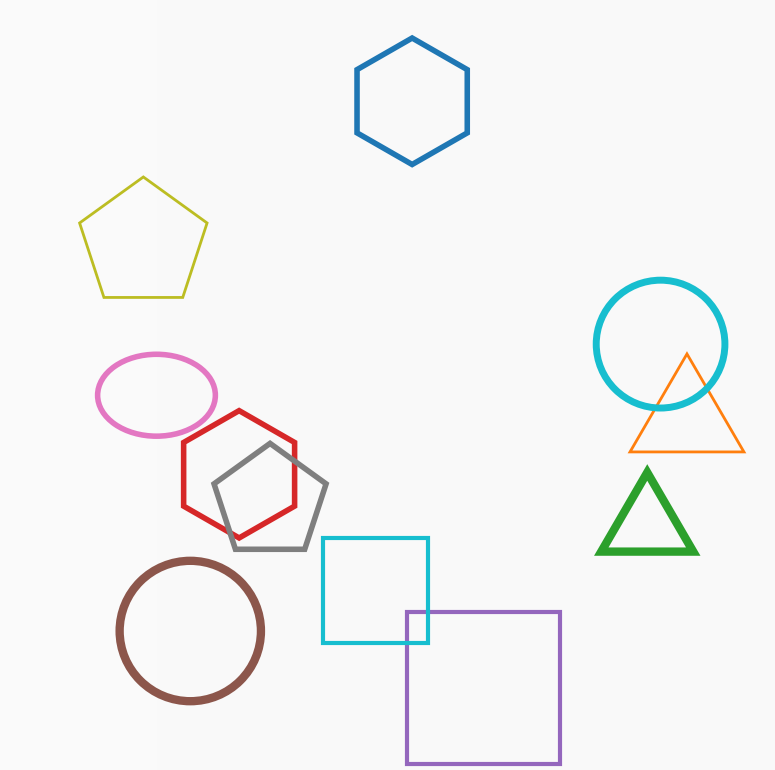[{"shape": "hexagon", "thickness": 2, "radius": 0.41, "center": [0.532, 0.868]}, {"shape": "triangle", "thickness": 1, "radius": 0.42, "center": [0.886, 0.456]}, {"shape": "triangle", "thickness": 3, "radius": 0.34, "center": [0.835, 0.318]}, {"shape": "hexagon", "thickness": 2, "radius": 0.41, "center": [0.309, 0.384]}, {"shape": "square", "thickness": 1.5, "radius": 0.49, "center": [0.624, 0.107]}, {"shape": "circle", "thickness": 3, "radius": 0.46, "center": [0.246, 0.181]}, {"shape": "oval", "thickness": 2, "radius": 0.38, "center": [0.202, 0.487]}, {"shape": "pentagon", "thickness": 2, "radius": 0.38, "center": [0.348, 0.348]}, {"shape": "pentagon", "thickness": 1, "radius": 0.43, "center": [0.185, 0.684]}, {"shape": "circle", "thickness": 2.5, "radius": 0.42, "center": [0.852, 0.553]}, {"shape": "square", "thickness": 1.5, "radius": 0.34, "center": [0.484, 0.233]}]